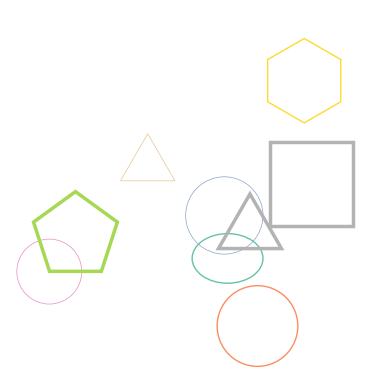[{"shape": "oval", "thickness": 1, "radius": 0.46, "center": [0.591, 0.329]}, {"shape": "circle", "thickness": 1, "radius": 0.52, "center": [0.669, 0.153]}, {"shape": "circle", "thickness": 0.5, "radius": 0.5, "center": [0.583, 0.44]}, {"shape": "circle", "thickness": 0.5, "radius": 0.42, "center": [0.128, 0.295]}, {"shape": "pentagon", "thickness": 2.5, "radius": 0.57, "center": [0.196, 0.388]}, {"shape": "hexagon", "thickness": 1, "radius": 0.55, "center": [0.79, 0.79]}, {"shape": "triangle", "thickness": 0.5, "radius": 0.41, "center": [0.384, 0.571]}, {"shape": "triangle", "thickness": 2.5, "radius": 0.47, "center": [0.649, 0.402]}, {"shape": "square", "thickness": 2.5, "radius": 0.54, "center": [0.809, 0.522]}]